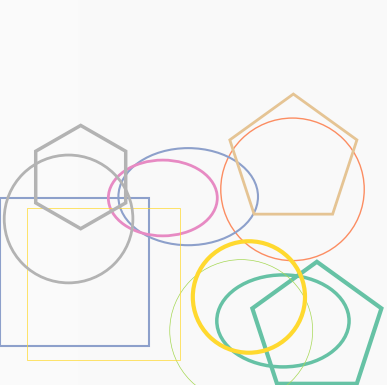[{"shape": "pentagon", "thickness": 3, "radius": 0.88, "center": [0.818, 0.145]}, {"shape": "oval", "thickness": 2.5, "radius": 0.85, "center": [0.73, 0.166]}, {"shape": "circle", "thickness": 1, "radius": 0.93, "center": [0.755, 0.508]}, {"shape": "square", "thickness": 1.5, "radius": 0.96, "center": [0.193, 0.294]}, {"shape": "oval", "thickness": 1.5, "radius": 0.9, "center": [0.486, 0.489]}, {"shape": "oval", "thickness": 2, "radius": 0.7, "center": [0.42, 0.486]}, {"shape": "circle", "thickness": 0.5, "radius": 0.92, "center": [0.622, 0.141]}, {"shape": "circle", "thickness": 3, "radius": 0.72, "center": [0.642, 0.229]}, {"shape": "square", "thickness": 0.5, "radius": 0.99, "center": [0.267, 0.262]}, {"shape": "pentagon", "thickness": 2, "radius": 0.86, "center": [0.757, 0.583]}, {"shape": "hexagon", "thickness": 2.5, "radius": 0.67, "center": [0.208, 0.54]}, {"shape": "circle", "thickness": 2, "radius": 0.83, "center": [0.177, 0.431]}]